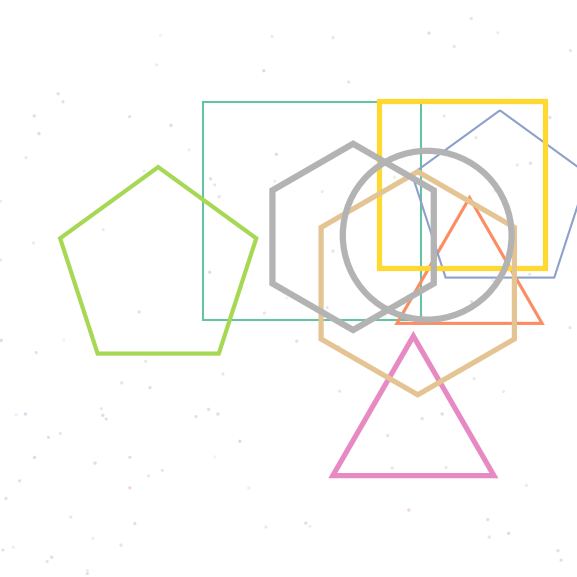[{"shape": "square", "thickness": 1, "radius": 0.94, "center": [0.54, 0.633]}, {"shape": "triangle", "thickness": 1.5, "radius": 0.73, "center": [0.813, 0.512]}, {"shape": "pentagon", "thickness": 1, "radius": 0.8, "center": [0.866, 0.648]}, {"shape": "triangle", "thickness": 2.5, "radius": 0.81, "center": [0.716, 0.256]}, {"shape": "pentagon", "thickness": 2, "radius": 0.89, "center": [0.274, 0.531]}, {"shape": "square", "thickness": 2.5, "radius": 0.72, "center": [0.8, 0.68]}, {"shape": "hexagon", "thickness": 2.5, "radius": 0.97, "center": [0.723, 0.509]}, {"shape": "circle", "thickness": 3, "radius": 0.73, "center": [0.74, 0.592]}, {"shape": "hexagon", "thickness": 3, "radius": 0.81, "center": [0.611, 0.589]}]